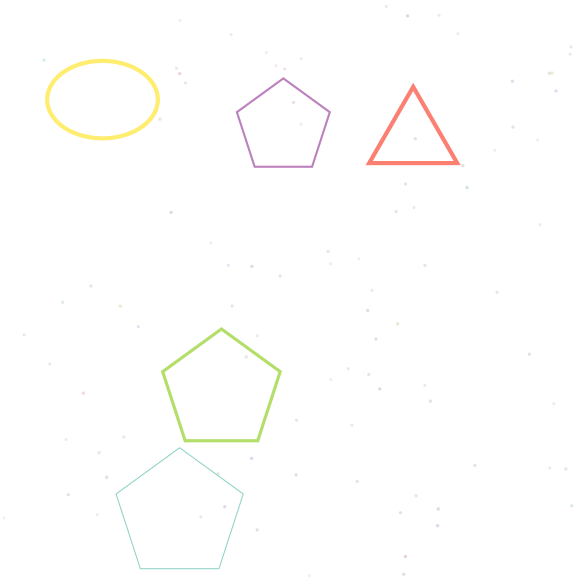[{"shape": "pentagon", "thickness": 0.5, "radius": 0.58, "center": [0.311, 0.108]}, {"shape": "triangle", "thickness": 2, "radius": 0.44, "center": [0.715, 0.761]}, {"shape": "pentagon", "thickness": 1.5, "radius": 0.53, "center": [0.383, 0.322]}, {"shape": "pentagon", "thickness": 1, "radius": 0.42, "center": [0.491, 0.779]}, {"shape": "oval", "thickness": 2, "radius": 0.48, "center": [0.178, 0.827]}]